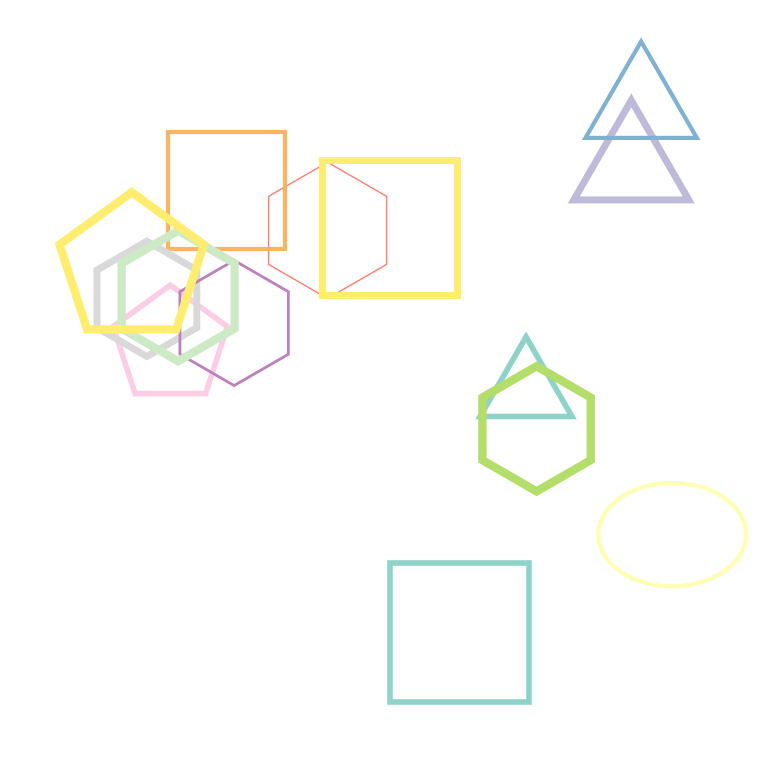[{"shape": "triangle", "thickness": 2, "radius": 0.34, "center": [0.683, 0.494]}, {"shape": "square", "thickness": 2, "radius": 0.45, "center": [0.597, 0.178]}, {"shape": "oval", "thickness": 1.5, "radius": 0.48, "center": [0.873, 0.306]}, {"shape": "triangle", "thickness": 2.5, "radius": 0.43, "center": [0.82, 0.784]}, {"shape": "hexagon", "thickness": 0.5, "radius": 0.44, "center": [0.425, 0.701]}, {"shape": "triangle", "thickness": 1.5, "radius": 0.42, "center": [0.833, 0.863]}, {"shape": "square", "thickness": 1.5, "radius": 0.38, "center": [0.294, 0.753]}, {"shape": "hexagon", "thickness": 3, "radius": 0.41, "center": [0.697, 0.443]}, {"shape": "pentagon", "thickness": 2, "radius": 0.39, "center": [0.221, 0.552]}, {"shape": "hexagon", "thickness": 2.5, "radius": 0.37, "center": [0.191, 0.612]}, {"shape": "hexagon", "thickness": 1, "radius": 0.41, "center": [0.304, 0.581]}, {"shape": "hexagon", "thickness": 3, "radius": 0.42, "center": [0.231, 0.616]}, {"shape": "square", "thickness": 2.5, "radius": 0.44, "center": [0.506, 0.705]}, {"shape": "pentagon", "thickness": 3, "radius": 0.49, "center": [0.171, 0.652]}]